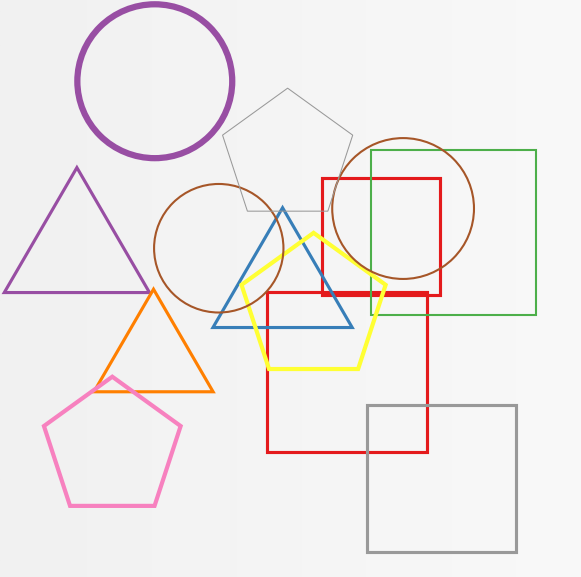[{"shape": "square", "thickness": 1.5, "radius": 0.51, "center": [0.656, 0.59]}, {"shape": "square", "thickness": 1.5, "radius": 0.69, "center": [0.597, 0.355]}, {"shape": "triangle", "thickness": 1.5, "radius": 0.69, "center": [0.486, 0.501]}, {"shape": "square", "thickness": 1, "radius": 0.71, "center": [0.78, 0.597]}, {"shape": "triangle", "thickness": 1.5, "radius": 0.72, "center": [0.132, 0.565]}, {"shape": "circle", "thickness": 3, "radius": 0.67, "center": [0.266, 0.858]}, {"shape": "triangle", "thickness": 1.5, "radius": 0.59, "center": [0.264, 0.38]}, {"shape": "pentagon", "thickness": 2, "radius": 0.65, "center": [0.539, 0.466]}, {"shape": "circle", "thickness": 1, "radius": 0.56, "center": [0.376, 0.569]}, {"shape": "circle", "thickness": 1, "radius": 0.61, "center": [0.694, 0.638]}, {"shape": "pentagon", "thickness": 2, "radius": 0.62, "center": [0.193, 0.223]}, {"shape": "pentagon", "thickness": 0.5, "radius": 0.59, "center": [0.495, 0.729]}, {"shape": "square", "thickness": 1.5, "radius": 0.64, "center": [0.759, 0.171]}]